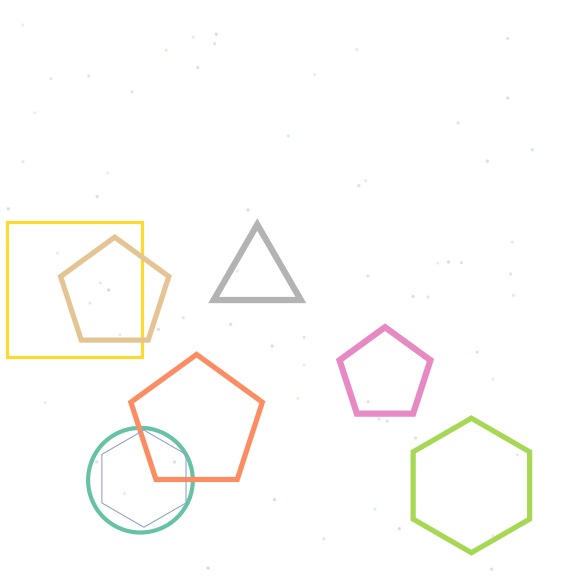[{"shape": "circle", "thickness": 2, "radius": 0.45, "center": [0.243, 0.168]}, {"shape": "pentagon", "thickness": 2.5, "radius": 0.6, "center": [0.34, 0.266]}, {"shape": "hexagon", "thickness": 0.5, "radius": 0.42, "center": [0.249, 0.17]}, {"shape": "pentagon", "thickness": 3, "radius": 0.41, "center": [0.667, 0.35]}, {"shape": "hexagon", "thickness": 2.5, "radius": 0.58, "center": [0.816, 0.158]}, {"shape": "square", "thickness": 1.5, "radius": 0.58, "center": [0.129, 0.498]}, {"shape": "pentagon", "thickness": 2.5, "radius": 0.49, "center": [0.199, 0.49]}, {"shape": "triangle", "thickness": 3, "radius": 0.44, "center": [0.445, 0.523]}]